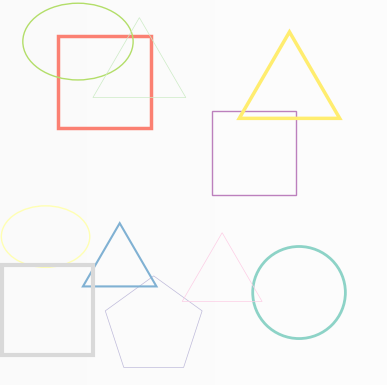[{"shape": "circle", "thickness": 2, "radius": 0.6, "center": [0.772, 0.24]}, {"shape": "oval", "thickness": 1, "radius": 0.57, "center": [0.118, 0.385]}, {"shape": "pentagon", "thickness": 0.5, "radius": 0.66, "center": [0.397, 0.152]}, {"shape": "square", "thickness": 2.5, "radius": 0.6, "center": [0.269, 0.787]}, {"shape": "triangle", "thickness": 1.5, "radius": 0.55, "center": [0.309, 0.311]}, {"shape": "oval", "thickness": 1, "radius": 0.71, "center": [0.201, 0.892]}, {"shape": "triangle", "thickness": 0.5, "radius": 0.6, "center": [0.573, 0.276]}, {"shape": "square", "thickness": 3, "radius": 0.59, "center": [0.122, 0.194]}, {"shape": "square", "thickness": 1, "radius": 0.54, "center": [0.655, 0.603]}, {"shape": "triangle", "thickness": 0.5, "radius": 0.69, "center": [0.36, 0.816]}, {"shape": "triangle", "thickness": 2.5, "radius": 0.75, "center": [0.747, 0.767]}]